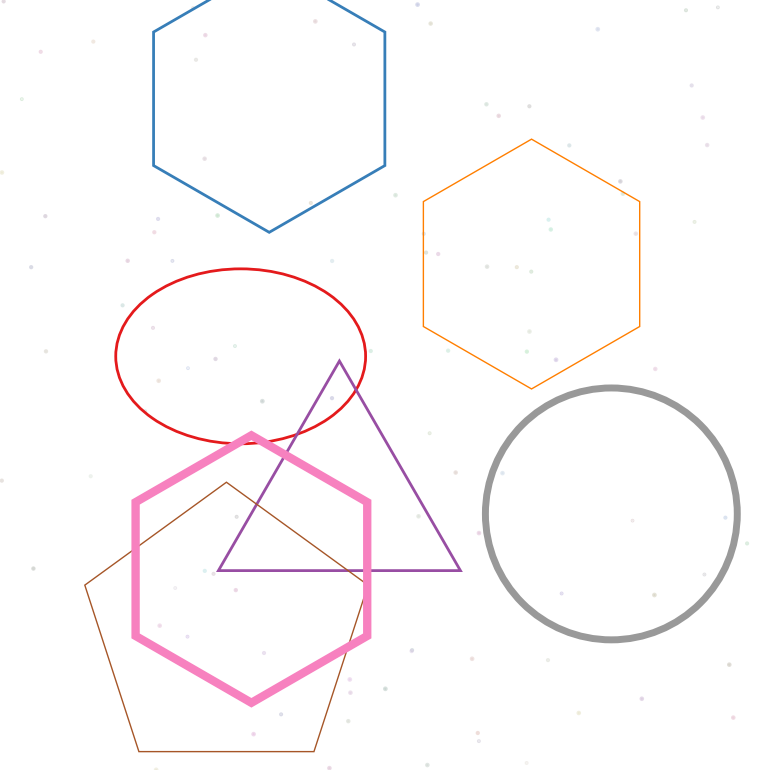[{"shape": "oval", "thickness": 1, "radius": 0.81, "center": [0.313, 0.537]}, {"shape": "hexagon", "thickness": 1, "radius": 0.87, "center": [0.35, 0.872]}, {"shape": "triangle", "thickness": 1, "radius": 0.91, "center": [0.441, 0.35]}, {"shape": "hexagon", "thickness": 0.5, "radius": 0.81, "center": [0.69, 0.657]}, {"shape": "pentagon", "thickness": 0.5, "radius": 0.97, "center": [0.294, 0.18]}, {"shape": "hexagon", "thickness": 3, "radius": 0.87, "center": [0.327, 0.261]}, {"shape": "circle", "thickness": 2.5, "radius": 0.82, "center": [0.794, 0.333]}]